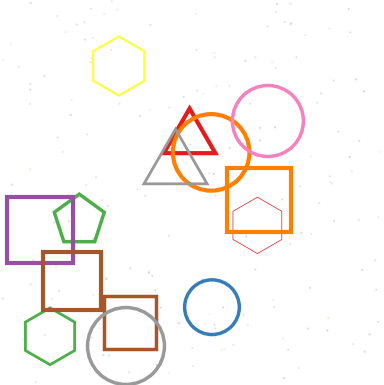[{"shape": "hexagon", "thickness": 0.5, "radius": 0.37, "center": [0.669, 0.415]}, {"shape": "triangle", "thickness": 3, "radius": 0.39, "center": [0.492, 0.641]}, {"shape": "circle", "thickness": 2.5, "radius": 0.36, "center": [0.551, 0.202]}, {"shape": "pentagon", "thickness": 2.5, "radius": 0.34, "center": [0.206, 0.427]}, {"shape": "hexagon", "thickness": 2, "radius": 0.37, "center": [0.13, 0.126]}, {"shape": "square", "thickness": 3, "radius": 0.43, "center": [0.104, 0.402]}, {"shape": "square", "thickness": 3, "radius": 0.41, "center": [0.673, 0.48]}, {"shape": "circle", "thickness": 3, "radius": 0.5, "center": [0.548, 0.604]}, {"shape": "hexagon", "thickness": 1.5, "radius": 0.38, "center": [0.308, 0.829]}, {"shape": "square", "thickness": 3, "radius": 0.38, "center": [0.187, 0.27]}, {"shape": "square", "thickness": 2.5, "radius": 0.34, "center": [0.337, 0.162]}, {"shape": "circle", "thickness": 2.5, "radius": 0.46, "center": [0.696, 0.686]}, {"shape": "circle", "thickness": 2.5, "radius": 0.5, "center": [0.327, 0.101]}, {"shape": "triangle", "thickness": 2, "radius": 0.47, "center": [0.456, 0.57]}]